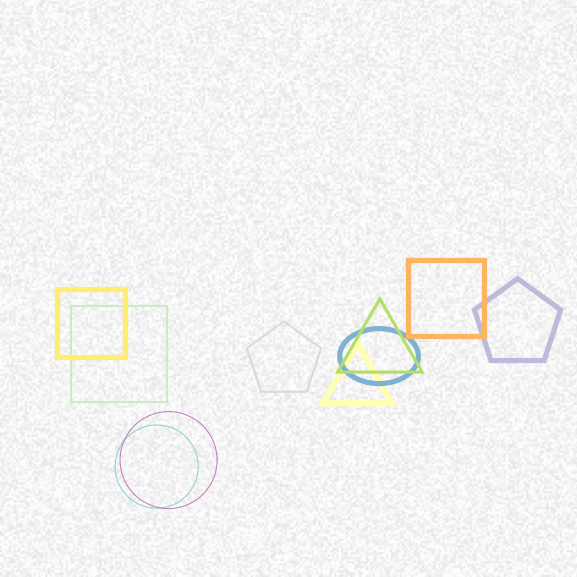[{"shape": "circle", "thickness": 0.5, "radius": 0.36, "center": [0.271, 0.191]}, {"shape": "triangle", "thickness": 3, "radius": 0.35, "center": [0.619, 0.336]}, {"shape": "pentagon", "thickness": 2.5, "radius": 0.39, "center": [0.896, 0.438]}, {"shape": "oval", "thickness": 2.5, "radius": 0.34, "center": [0.656, 0.382]}, {"shape": "square", "thickness": 2.5, "radius": 0.33, "center": [0.772, 0.483]}, {"shape": "triangle", "thickness": 1.5, "radius": 0.42, "center": [0.658, 0.397]}, {"shape": "pentagon", "thickness": 1, "radius": 0.34, "center": [0.492, 0.375]}, {"shape": "circle", "thickness": 0.5, "radius": 0.42, "center": [0.292, 0.202]}, {"shape": "square", "thickness": 1, "radius": 0.42, "center": [0.206, 0.386]}, {"shape": "square", "thickness": 2.5, "radius": 0.3, "center": [0.158, 0.44]}]